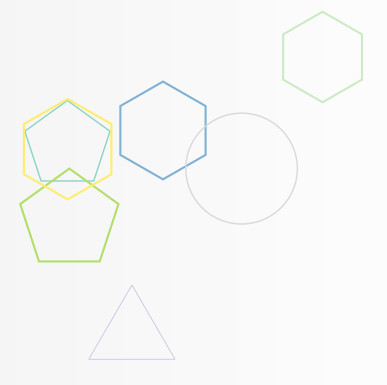[{"shape": "pentagon", "thickness": 1, "radius": 0.58, "center": [0.174, 0.623]}, {"shape": "triangle", "thickness": 0.5, "radius": 0.64, "center": [0.34, 0.131]}, {"shape": "hexagon", "thickness": 1.5, "radius": 0.63, "center": [0.421, 0.661]}, {"shape": "pentagon", "thickness": 1.5, "radius": 0.67, "center": [0.179, 0.429]}, {"shape": "circle", "thickness": 1, "radius": 0.72, "center": [0.623, 0.562]}, {"shape": "hexagon", "thickness": 1.5, "radius": 0.59, "center": [0.832, 0.852]}, {"shape": "hexagon", "thickness": 1.5, "radius": 0.65, "center": [0.175, 0.613]}]